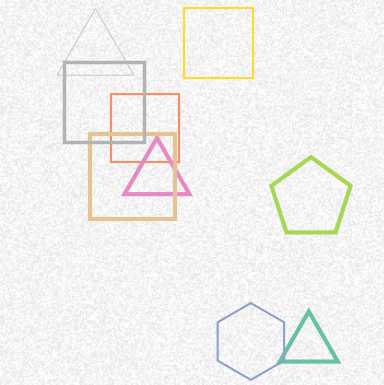[{"shape": "triangle", "thickness": 3, "radius": 0.43, "center": [0.802, 0.104]}, {"shape": "square", "thickness": 1.5, "radius": 0.44, "center": [0.376, 0.667]}, {"shape": "hexagon", "thickness": 1.5, "radius": 0.5, "center": [0.652, 0.113]}, {"shape": "triangle", "thickness": 3, "radius": 0.49, "center": [0.408, 0.544]}, {"shape": "pentagon", "thickness": 3, "radius": 0.54, "center": [0.808, 0.484]}, {"shape": "square", "thickness": 1.5, "radius": 0.45, "center": [0.567, 0.888]}, {"shape": "square", "thickness": 3, "radius": 0.55, "center": [0.345, 0.541]}, {"shape": "square", "thickness": 2.5, "radius": 0.52, "center": [0.269, 0.736]}, {"shape": "triangle", "thickness": 0.5, "radius": 0.58, "center": [0.248, 0.862]}]